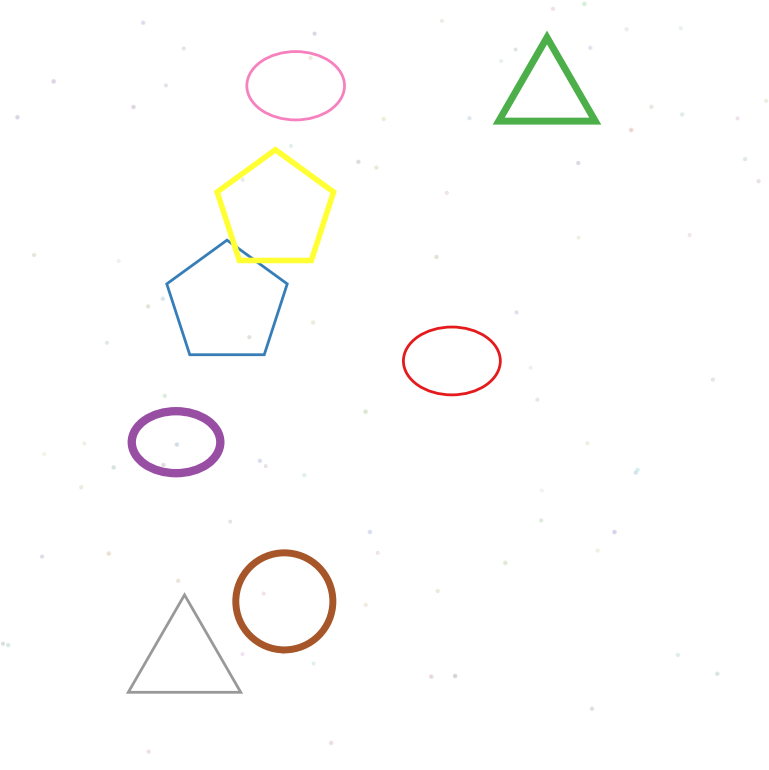[{"shape": "oval", "thickness": 1, "radius": 0.31, "center": [0.587, 0.531]}, {"shape": "pentagon", "thickness": 1, "radius": 0.41, "center": [0.295, 0.606]}, {"shape": "triangle", "thickness": 2.5, "radius": 0.36, "center": [0.71, 0.879]}, {"shape": "oval", "thickness": 3, "radius": 0.29, "center": [0.229, 0.426]}, {"shape": "pentagon", "thickness": 2, "radius": 0.4, "center": [0.358, 0.726]}, {"shape": "circle", "thickness": 2.5, "radius": 0.32, "center": [0.369, 0.219]}, {"shape": "oval", "thickness": 1, "radius": 0.32, "center": [0.384, 0.889]}, {"shape": "triangle", "thickness": 1, "radius": 0.42, "center": [0.24, 0.143]}]